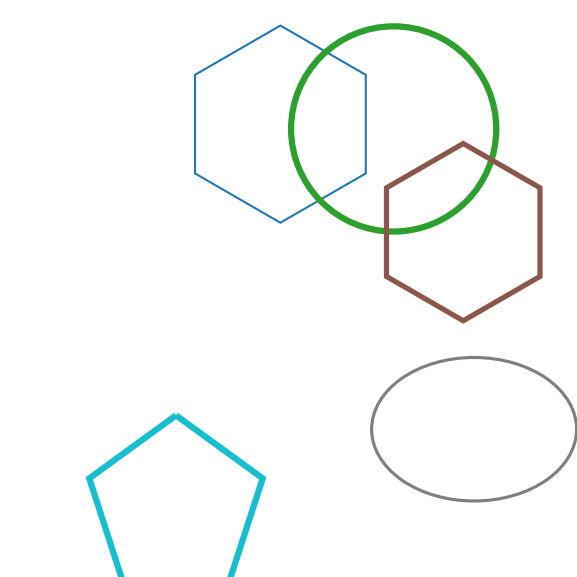[{"shape": "hexagon", "thickness": 1, "radius": 0.85, "center": [0.486, 0.784]}, {"shape": "circle", "thickness": 3, "radius": 0.89, "center": [0.682, 0.776]}, {"shape": "hexagon", "thickness": 2.5, "radius": 0.77, "center": [0.802, 0.597]}, {"shape": "oval", "thickness": 1.5, "radius": 0.89, "center": [0.821, 0.256]}, {"shape": "pentagon", "thickness": 3, "radius": 0.79, "center": [0.305, 0.122]}]